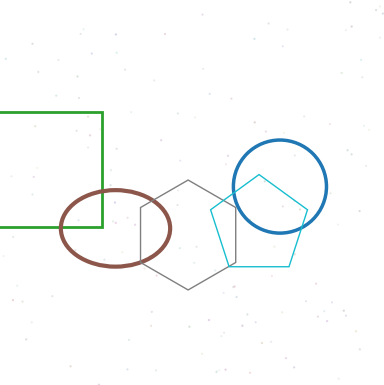[{"shape": "circle", "thickness": 2.5, "radius": 0.6, "center": [0.727, 0.515]}, {"shape": "square", "thickness": 2, "radius": 0.74, "center": [0.116, 0.56]}, {"shape": "oval", "thickness": 3, "radius": 0.71, "center": [0.3, 0.407]}, {"shape": "hexagon", "thickness": 1, "radius": 0.71, "center": [0.489, 0.39]}, {"shape": "pentagon", "thickness": 1, "radius": 0.66, "center": [0.673, 0.414]}]